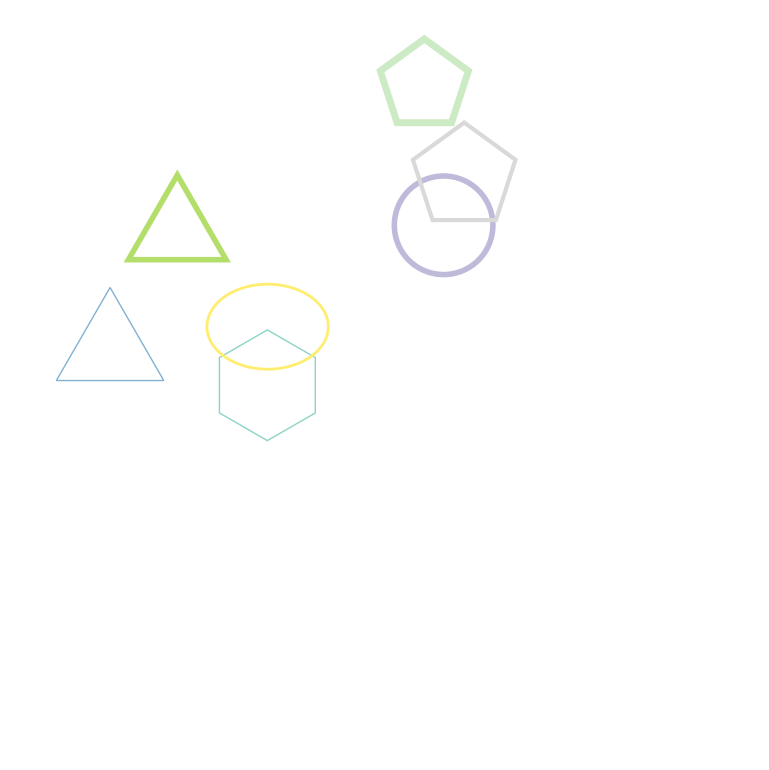[{"shape": "hexagon", "thickness": 0.5, "radius": 0.36, "center": [0.347, 0.5]}, {"shape": "circle", "thickness": 2, "radius": 0.32, "center": [0.576, 0.707]}, {"shape": "triangle", "thickness": 0.5, "radius": 0.4, "center": [0.143, 0.546]}, {"shape": "triangle", "thickness": 2, "radius": 0.37, "center": [0.23, 0.699]}, {"shape": "pentagon", "thickness": 1.5, "radius": 0.35, "center": [0.603, 0.771]}, {"shape": "pentagon", "thickness": 2.5, "radius": 0.3, "center": [0.551, 0.889]}, {"shape": "oval", "thickness": 1, "radius": 0.39, "center": [0.348, 0.576]}]